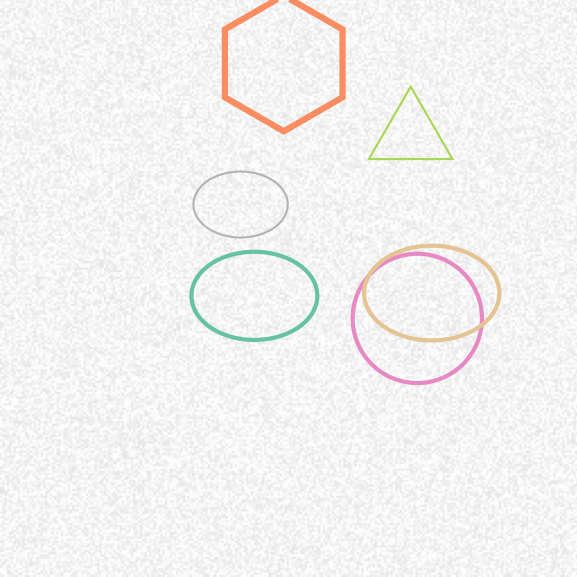[{"shape": "oval", "thickness": 2, "radius": 0.55, "center": [0.44, 0.487]}, {"shape": "hexagon", "thickness": 3, "radius": 0.59, "center": [0.491, 0.889]}, {"shape": "circle", "thickness": 2, "radius": 0.56, "center": [0.723, 0.448]}, {"shape": "triangle", "thickness": 1, "radius": 0.42, "center": [0.711, 0.765]}, {"shape": "oval", "thickness": 2, "radius": 0.59, "center": [0.748, 0.492]}, {"shape": "oval", "thickness": 1, "radius": 0.41, "center": [0.417, 0.645]}]